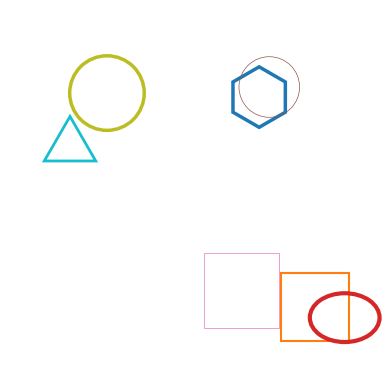[{"shape": "hexagon", "thickness": 2.5, "radius": 0.39, "center": [0.673, 0.748]}, {"shape": "square", "thickness": 1.5, "radius": 0.44, "center": [0.818, 0.202]}, {"shape": "oval", "thickness": 3, "radius": 0.45, "center": [0.895, 0.175]}, {"shape": "circle", "thickness": 0.5, "radius": 0.39, "center": [0.699, 0.774]}, {"shape": "square", "thickness": 0.5, "radius": 0.49, "center": [0.627, 0.245]}, {"shape": "circle", "thickness": 2.5, "radius": 0.48, "center": [0.278, 0.758]}, {"shape": "triangle", "thickness": 2, "radius": 0.39, "center": [0.182, 0.62]}]